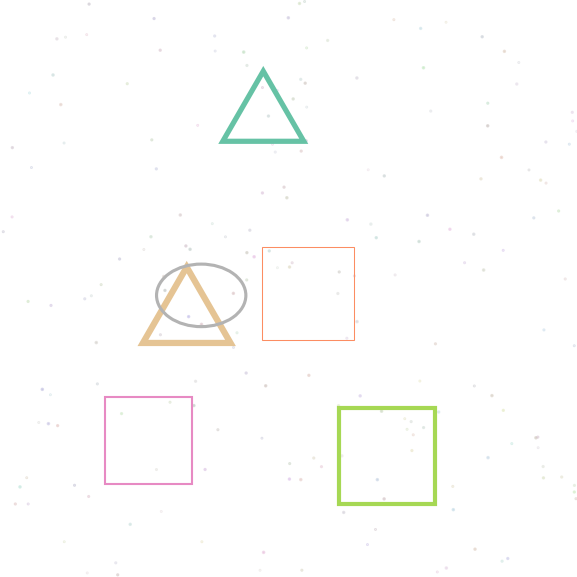[{"shape": "triangle", "thickness": 2.5, "radius": 0.4, "center": [0.456, 0.795]}, {"shape": "square", "thickness": 0.5, "radius": 0.4, "center": [0.534, 0.491]}, {"shape": "square", "thickness": 1, "radius": 0.38, "center": [0.256, 0.236]}, {"shape": "square", "thickness": 2, "radius": 0.41, "center": [0.67, 0.209]}, {"shape": "triangle", "thickness": 3, "radius": 0.44, "center": [0.323, 0.449]}, {"shape": "oval", "thickness": 1.5, "radius": 0.39, "center": [0.348, 0.488]}]